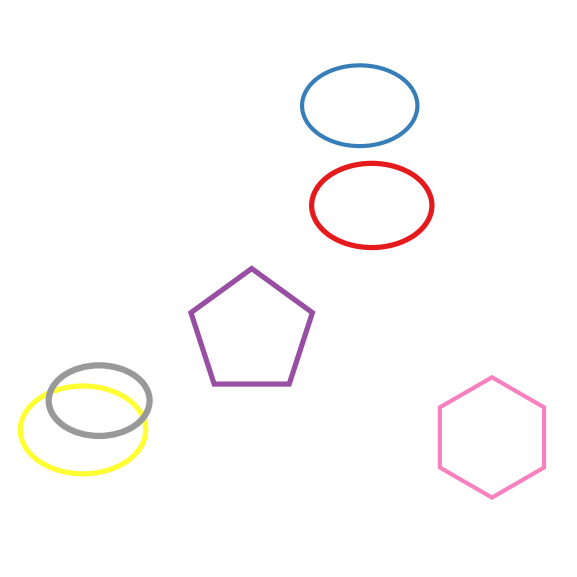[{"shape": "oval", "thickness": 2.5, "radius": 0.52, "center": [0.644, 0.643]}, {"shape": "oval", "thickness": 2, "radius": 0.5, "center": [0.623, 0.816]}, {"shape": "pentagon", "thickness": 2.5, "radius": 0.55, "center": [0.436, 0.424]}, {"shape": "oval", "thickness": 2.5, "radius": 0.54, "center": [0.144, 0.255]}, {"shape": "hexagon", "thickness": 2, "radius": 0.52, "center": [0.852, 0.242]}, {"shape": "oval", "thickness": 3, "radius": 0.44, "center": [0.172, 0.305]}]